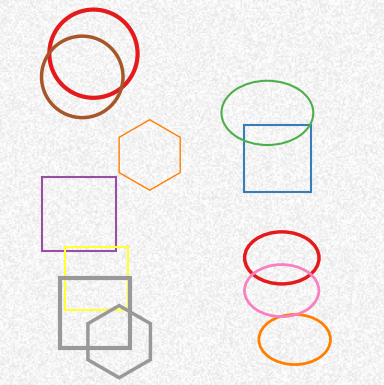[{"shape": "oval", "thickness": 2.5, "radius": 0.48, "center": [0.732, 0.33]}, {"shape": "circle", "thickness": 3, "radius": 0.57, "center": [0.243, 0.861]}, {"shape": "square", "thickness": 1.5, "radius": 0.43, "center": [0.72, 0.589]}, {"shape": "oval", "thickness": 1.5, "radius": 0.6, "center": [0.694, 0.707]}, {"shape": "square", "thickness": 1.5, "radius": 0.48, "center": [0.206, 0.444]}, {"shape": "hexagon", "thickness": 1, "radius": 0.46, "center": [0.389, 0.598]}, {"shape": "oval", "thickness": 2, "radius": 0.46, "center": [0.765, 0.118]}, {"shape": "square", "thickness": 1.5, "radius": 0.41, "center": [0.251, 0.276]}, {"shape": "circle", "thickness": 2.5, "radius": 0.53, "center": [0.214, 0.8]}, {"shape": "oval", "thickness": 2, "radius": 0.48, "center": [0.732, 0.245]}, {"shape": "hexagon", "thickness": 2.5, "radius": 0.47, "center": [0.309, 0.113]}, {"shape": "square", "thickness": 3, "radius": 0.46, "center": [0.246, 0.187]}]